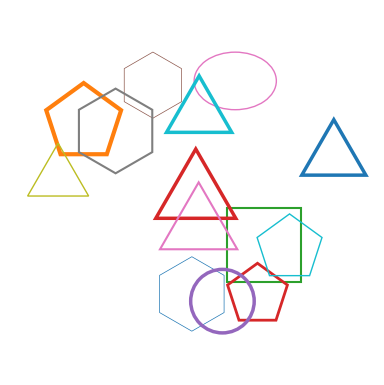[{"shape": "hexagon", "thickness": 0.5, "radius": 0.48, "center": [0.498, 0.237]}, {"shape": "triangle", "thickness": 2.5, "radius": 0.48, "center": [0.867, 0.593]}, {"shape": "pentagon", "thickness": 3, "radius": 0.51, "center": [0.217, 0.682]}, {"shape": "square", "thickness": 1.5, "radius": 0.48, "center": [0.686, 0.364]}, {"shape": "triangle", "thickness": 2.5, "radius": 0.6, "center": [0.508, 0.493]}, {"shape": "pentagon", "thickness": 2, "radius": 0.41, "center": [0.669, 0.234]}, {"shape": "circle", "thickness": 2.5, "radius": 0.41, "center": [0.578, 0.218]}, {"shape": "hexagon", "thickness": 0.5, "radius": 0.43, "center": [0.397, 0.779]}, {"shape": "triangle", "thickness": 1.5, "radius": 0.58, "center": [0.516, 0.41]}, {"shape": "oval", "thickness": 1, "radius": 0.53, "center": [0.611, 0.79]}, {"shape": "hexagon", "thickness": 1.5, "radius": 0.55, "center": [0.3, 0.66]}, {"shape": "triangle", "thickness": 1, "radius": 0.46, "center": [0.151, 0.537]}, {"shape": "triangle", "thickness": 2.5, "radius": 0.49, "center": [0.517, 0.705]}, {"shape": "pentagon", "thickness": 1, "radius": 0.44, "center": [0.752, 0.356]}]